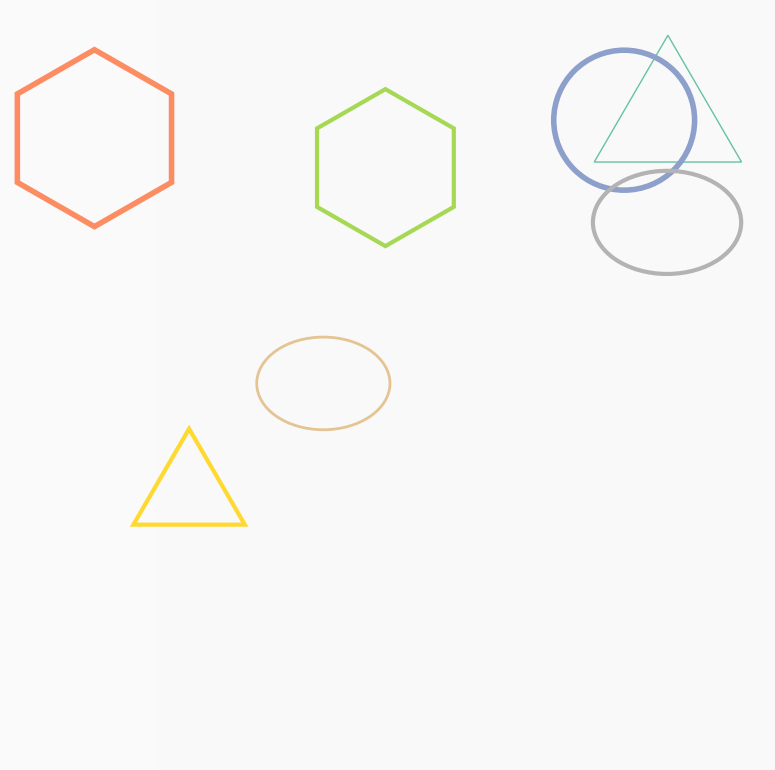[{"shape": "triangle", "thickness": 0.5, "radius": 0.55, "center": [0.862, 0.844]}, {"shape": "hexagon", "thickness": 2, "radius": 0.57, "center": [0.122, 0.821]}, {"shape": "circle", "thickness": 2, "radius": 0.45, "center": [0.805, 0.844]}, {"shape": "hexagon", "thickness": 1.5, "radius": 0.51, "center": [0.497, 0.782]}, {"shape": "triangle", "thickness": 1.5, "radius": 0.41, "center": [0.244, 0.36]}, {"shape": "oval", "thickness": 1, "radius": 0.43, "center": [0.417, 0.502]}, {"shape": "oval", "thickness": 1.5, "radius": 0.48, "center": [0.861, 0.711]}]